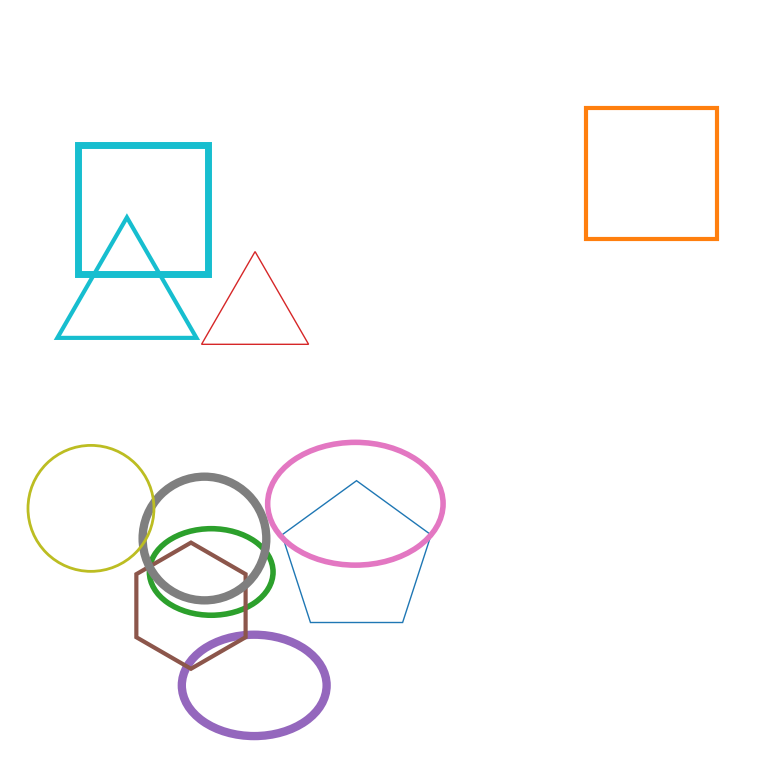[{"shape": "pentagon", "thickness": 0.5, "radius": 0.51, "center": [0.463, 0.274]}, {"shape": "square", "thickness": 1.5, "radius": 0.42, "center": [0.846, 0.774]}, {"shape": "oval", "thickness": 2, "radius": 0.4, "center": [0.274, 0.257]}, {"shape": "triangle", "thickness": 0.5, "radius": 0.4, "center": [0.331, 0.593]}, {"shape": "oval", "thickness": 3, "radius": 0.47, "center": [0.33, 0.11]}, {"shape": "hexagon", "thickness": 1.5, "radius": 0.41, "center": [0.248, 0.213]}, {"shape": "oval", "thickness": 2, "radius": 0.57, "center": [0.462, 0.346]}, {"shape": "circle", "thickness": 3, "radius": 0.4, "center": [0.266, 0.301]}, {"shape": "circle", "thickness": 1, "radius": 0.41, "center": [0.118, 0.34]}, {"shape": "square", "thickness": 2.5, "radius": 0.42, "center": [0.185, 0.728]}, {"shape": "triangle", "thickness": 1.5, "radius": 0.52, "center": [0.165, 0.613]}]